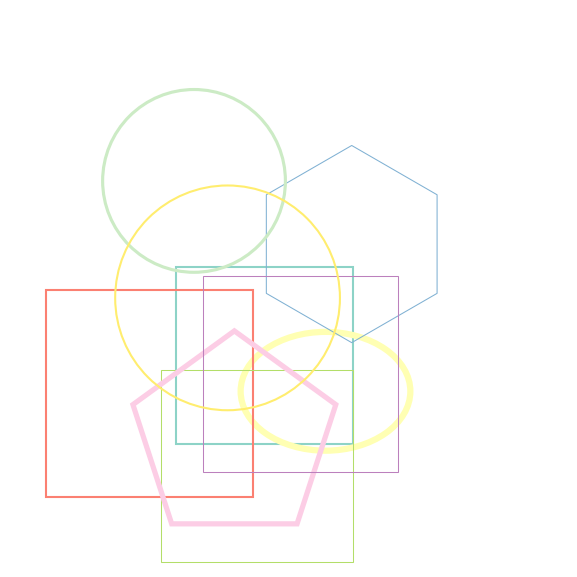[{"shape": "square", "thickness": 1, "radius": 0.77, "center": [0.458, 0.384]}, {"shape": "oval", "thickness": 3, "radius": 0.73, "center": [0.564, 0.322]}, {"shape": "square", "thickness": 1, "radius": 0.89, "center": [0.259, 0.318]}, {"shape": "hexagon", "thickness": 0.5, "radius": 0.85, "center": [0.609, 0.577]}, {"shape": "square", "thickness": 0.5, "radius": 0.83, "center": [0.444, 0.193]}, {"shape": "pentagon", "thickness": 2.5, "radius": 0.92, "center": [0.406, 0.241]}, {"shape": "square", "thickness": 0.5, "radius": 0.85, "center": [0.52, 0.351]}, {"shape": "circle", "thickness": 1.5, "radius": 0.79, "center": [0.336, 0.686]}, {"shape": "circle", "thickness": 1, "radius": 0.97, "center": [0.394, 0.483]}]